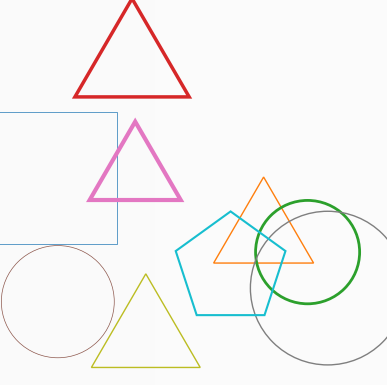[{"shape": "square", "thickness": 0.5, "radius": 0.86, "center": [0.131, 0.539]}, {"shape": "triangle", "thickness": 1, "radius": 0.74, "center": [0.68, 0.391]}, {"shape": "circle", "thickness": 2, "radius": 0.67, "center": [0.794, 0.345]}, {"shape": "triangle", "thickness": 2.5, "radius": 0.85, "center": [0.341, 0.833]}, {"shape": "circle", "thickness": 0.5, "radius": 0.73, "center": [0.149, 0.216]}, {"shape": "triangle", "thickness": 3, "radius": 0.68, "center": [0.349, 0.548]}, {"shape": "circle", "thickness": 1, "radius": 1.0, "center": [0.846, 0.252]}, {"shape": "triangle", "thickness": 1, "radius": 0.81, "center": [0.376, 0.127]}, {"shape": "pentagon", "thickness": 1.5, "radius": 0.74, "center": [0.595, 0.302]}]